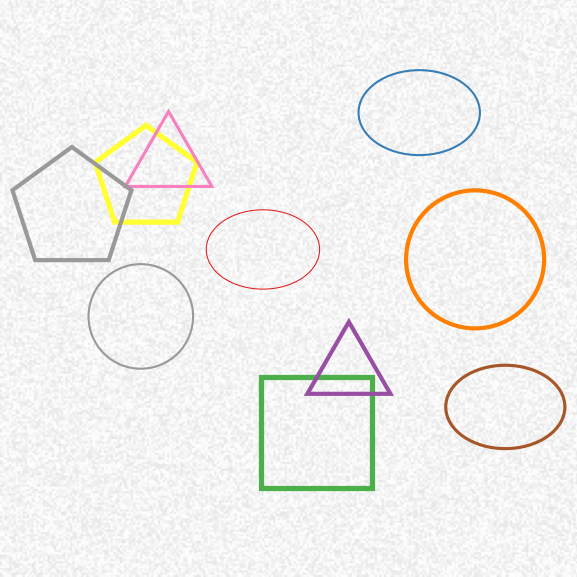[{"shape": "oval", "thickness": 0.5, "radius": 0.49, "center": [0.455, 0.567]}, {"shape": "oval", "thickness": 1, "radius": 0.53, "center": [0.726, 0.804]}, {"shape": "square", "thickness": 2.5, "radius": 0.48, "center": [0.548, 0.25]}, {"shape": "triangle", "thickness": 2, "radius": 0.42, "center": [0.604, 0.359]}, {"shape": "circle", "thickness": 2, "radius": 0.6, "center": [0.823, 0.55]}, {"shape": "pentagon", "thickness": 2.5, "radius": 0.46, "center": [0.253, 0.689]}, {"shape": "oval", "thickness": 1.5, "radius": 0.52, "center": [0.875, 0.294]}, {"shape": "triangle", "thickness": 1.5, "radius": 0.43, "center": [0.292, 0.72]}, {"shape": "pentagon", "thickness": 2, "radius": 0.54, "center": [0.125, 0.636]}, {"shape": "circle", "thickness": 1, "radius": 0.45, "center": [0.244, 0.451]}]